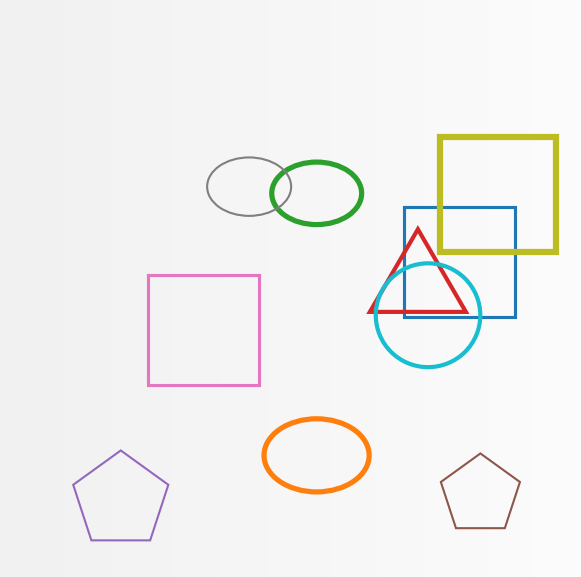[{"shape": "square", "thickness": 1.5, "radius": 0.48, "center": [0.791, 0.546]}, {"shape": "oval", "thickness": 2.5, "radius": 0.45, "center": [0.545, 0.211]}, {"shape": "oval", "thickness": 2.5, "radius": 0.39, "center": [0.545, 0.664]}, {"shape": "triangle", "thickness": 2, "radius": 0.48, "center": [0.719, 0.507]}, {"shape": "pentagon", "thickness": 1, "radius": 0.43, "center": [0.208, 0.133]}, {"shape": "pentagon", "thickness": 1, "radius": 0.36, "center": [0.826, 0.142]}, {"shape": "square", "thickness": 1.5, "radius": 0.48, "center": [0.351, 0.428]}, {"shape": "oval", "thickness": 1, "radius": 0.36, "center": [0.429, 0.676]}, {"shape": "square", "thickness": 3, "radius": 0.5, "center": [0.857, 0.663]}, {"shape": "circle", "thickness": 2, "radius": 0.45, "center": [0.736, 0.453]}]